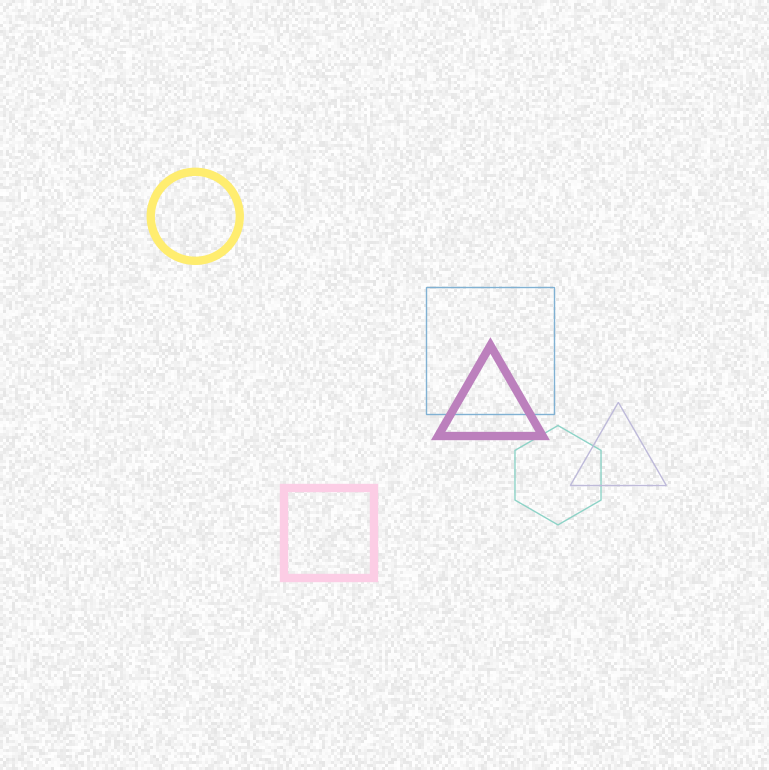[{"shape": "hexagon", "thickness": 0.5, "radius": 0.32, "center": [0.725, 0.383]}, {"shape": "triangle", "thickness": 0.5, "radius": 0.36, "center": [0.803, 0.405]}, {"shape": "square", "thickness": 0.5, "radius": 0.42, "center": [0.637, 0.545]}, {"shape": "square", "thickness": 3, "radius": 0.29, "center": [0.427, 0.308]}, {"shape": "triangle", "thickness": 3, "radius": 0.39, "center": [0.637, 0.473]}, {"shape": "circle", "thickness": 3, "radius": 0.29, "center": [0.254, 0.719]}]